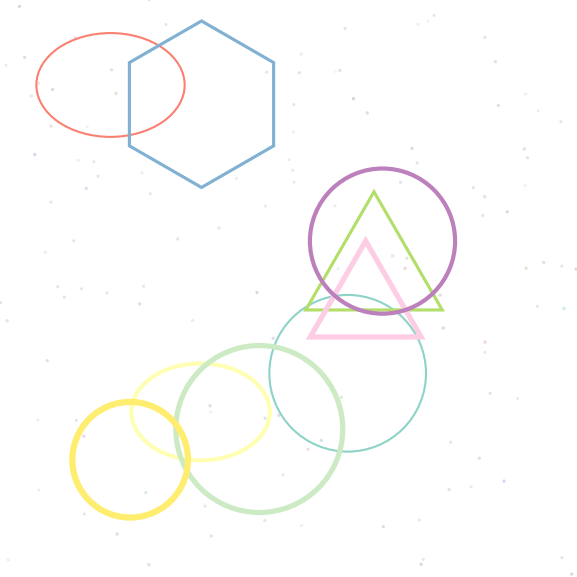[{"shape": "circle", "thickness": 1, "radius": 0.68, "center": [0.602, 0.353]}, {"shape": "oval", "thickness": 2, "radius": 0.6, "center": [0.347, 0.286]}, {"shape": "oval", "thickness": 1, "radius": 0.64, "center": [0.191, 0.852]}, {"shape": "hexagon", "thickness": 1.5, "radius": 0.72, "center": [0.349, 0.819]}, {"shape": "triangle", "thickness": 1.5, "radius": 0.68, "center": [0.648, 0.531]}, {"shape": "triangle", "thickness": 2.5, "radius": 0.55, "center": [0.633, 0.471]}, {"shape": "circle", "thickness": 2, "radius": 0.63, "center": [0.662, 0.582]}, {"shape": "circle", "thickness": 2.5, "radius": 0.72, "center": [0.449, 0.256]}, {"shape": "circle", "thickness": 3, "radius": 0.5, "center": [0.225, 0.203]}]